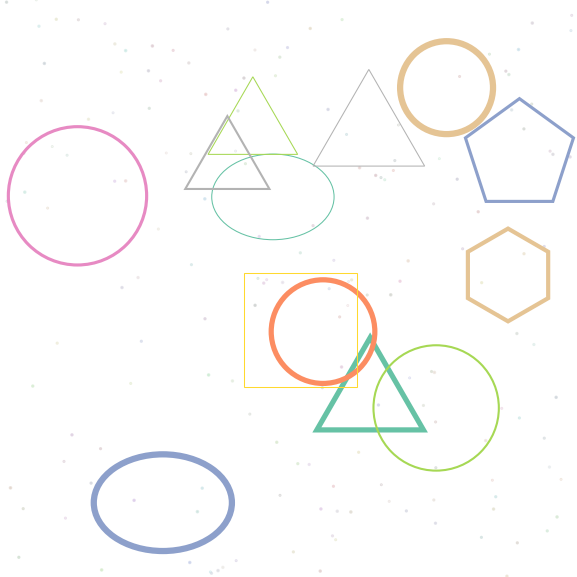[{"shape": "oval", "thickness": 0.5, "radius": 0.53, "center": [0.473, 0.658]}, {"shape": "triangle", "thickness": 2.5, "radius": 0.53, "center": [0.641, 0.308]}, {"shape": "circle", "thickness": 2.5, "radius": 0.45, "center": [0.559, 0.425]}, {"shape": "oval", "thickness": 3, "radius": 0.6, "center": [0.282, 0.129]}, {"shape": "pentagon", "thickness": 1.5, "radius": 0.49, "center": [0.899, 0.73]}, {"shape": "circle", "thickness": 1.5, "radius": 0.6, "center": [0.134, 0.66]}, {"shape": "circle", "thickness": 1, "radius": 0.54, "center": [0.755, 0.293]}, {"shape": "triangle", "thickness": 0.5, "radius": 0.45, "center": [0.438, 0.777]}, {"shape": "square", "thickness": 0.5, "radius": 0.49, "center": [0.52, 0.428]}, {"shape": "circle", "thickness": 3, "radius": 0.4, "center": [0.773, 0.847]}, {"shape": "hexagon", "thickness": 2, "radius": 0.4, "center": [0.88, 0.523]}, {"shape": "triangle", "thickness": 0.5, "radius": 0.56, "center": [0.639, 0.767]}, {"shape": "triangle", "thickness": 1, "radius": 0.42, "center": [0.394, 0.714]}]